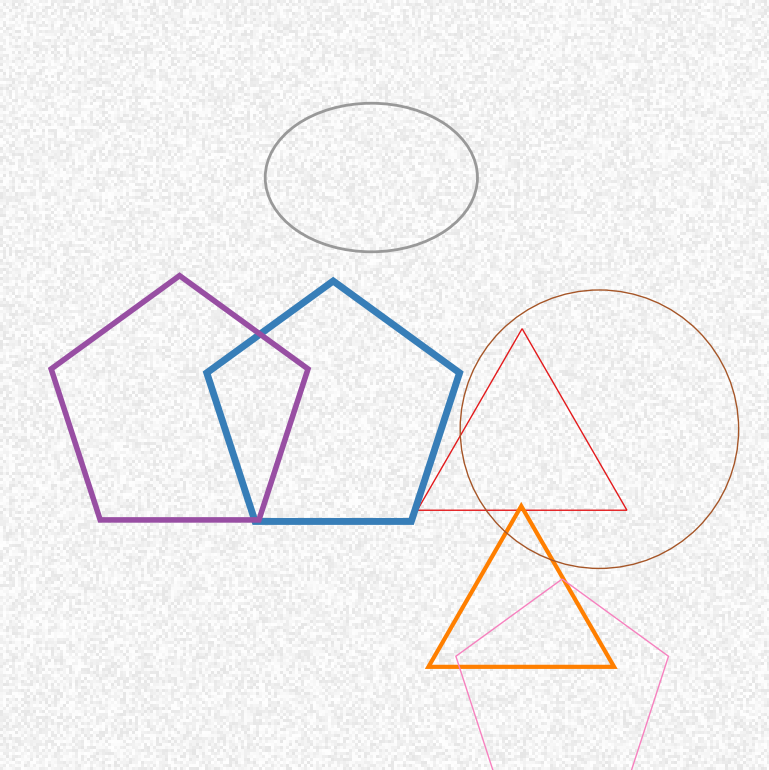[{"shape": "triangle", "thickness": 0.5, "radius": 0.79, "center": [0.678, 0.416]}, {"shape": "pentagon", "thickness": 2.5, "radius": 0.86, "center": [0.433, 0.462]}, {"shape": "pentagon", "thickness": 2, "radius": 0.88, "center": [0.233, 0.467]}, {"shape": "triangle", "thickness": 1.5, "radius": 0.7, "center": [0.677, 0.204]}, {"shape": "circle", "thickness": 0.5, "radius": 0.9, "center": [0.778, 0.443]}, {"shape": "pentagon", "thickness": 0.5, "radius": 0.73, "center": [0.73, 0.103]}, {"shape": "oval", "thickness": 1, "radius": 0.69, "center": [0.482, 0.769]}]